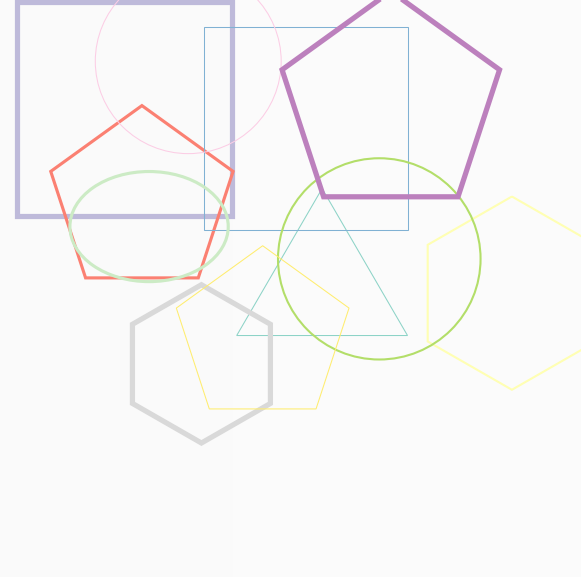[{"shape": "triangle", "thickness": 0.5, "radius": 0.85, "center": [0.554, 0.503]}, {"shape": "hexagon", "thickness": 1, "radius": 0.84, "center": [0.881, 0.492]}, {"shape": "square", "thickness": 2.5, "radius": 0.93, "center": [0.215, 0.81]}, {"shape": "pentagon", "thickness": 1.5, "radius": 0.82, "center": [0.244, 0.651]}, {"shape": "square", "thickness": 0.5, "radius": 0.88, "center": [0.526, 0.777]}, {"shape": "circle", "thickness": 1, "radius": 0.87, "center": [0.653, 0.551]}, {"shape": "circle", "thickness": 0.5, "radius": 0.8, "center": [0.324, 0.893]}, {"shape": "hexagon", "thickness": 2.5, "radius": 0.69, "center": [0.347, 0.369]}, {"shape": "pentagon", "thickness": 2.5, "radius": 0.98, "center": [0.672, 0.818]}, {"shape": "oval", "thickness": 1.5, "radius": 0.68, "center": [0.256, 0.607]}, {"shape": "pentagon", "thickness": 0.5, "radius": 0.78, "center": [0.452, 0.417]}]